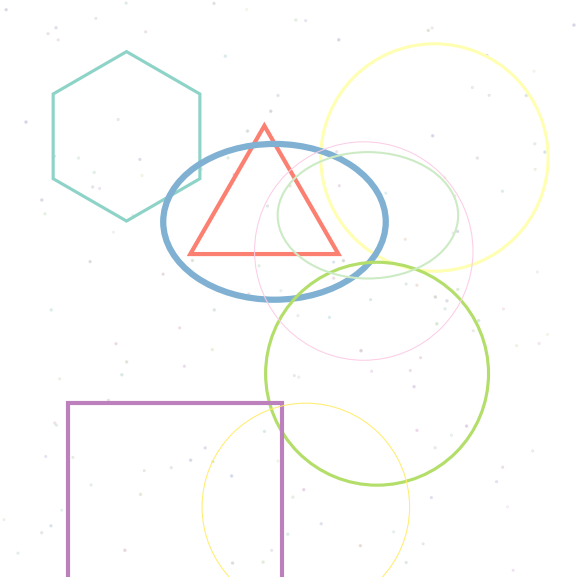[{"shape": "hexagon", "thickness": 1.5, "radius": 0.73, "center": [0.219, 0.763]}, {"shape": "circle", "thickness": 1.5, "radius": 0.98, "center": [0.752, 0.726]}, {"shape": "triangle", "thickness": 2, "radius": 0.74, "center": [0.458, 0.633]}, {"shape": "oval", "thickness": 3, "radius": 0.96, "center": [0.475, 0.615]}, {"shape": "circle", "thickness": 1.5, "radius": 0.97, "center": [0.653, 0.352]}, {"shape": "circle", "thickness": 0.5, "radius": 0.95, "center": [0.63, 0.564]}, {"shape": "square", "thickness": 2, "radius": 0.92, "center": [0.303, 0.117]}, {"shape": "oval", "thickness": 1, "radius": 0.78, "center": [0.637, 0.626]}, {"shape": "circle", "thickness": 0.5, "radius": 0.9, "center": [0.53, 0.121]}]